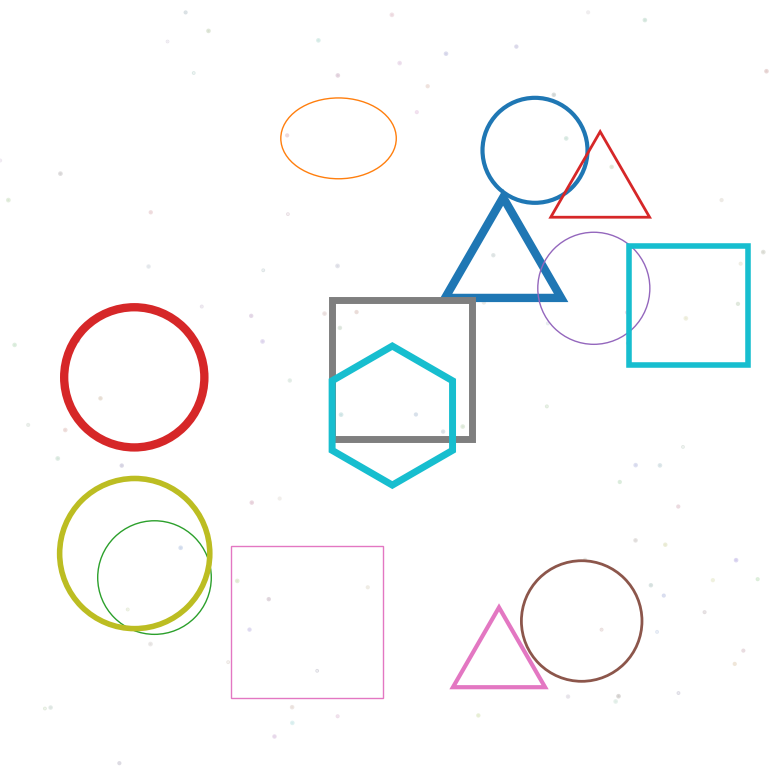[{"shape": "triangle", "thickness": 3, "radius": 0.44, "center": [0.653, 0.657]}, {"shape": "circle", "thickness": 1.5, "radius": 0.34, "center": [0.695, 0.805]}, {"shape": "oval", "thickness": 0.5, "radius": 0.37, "center": [0.44, 0.82]}, {"shape": "circle", "thickness": 0.5, "radius": 0.37, "center": [0.201, 0.25]}, {"shape": "circle", "thickness": 3, "radius": 0.46, "center": [0.174, 0.51]}, {"shape": "triangle", "thickness": 1, "radius": 0.37, "center": [0.779, 0.755]}, {"shape": "circle", "thickness": 0.5, "radius": 0.36, "center": [0.771, 0.626]}, {"shape": "circle", "thickness": 1, "radius": 0.39, "center": [0.755, 0.193]}, {"shape": "square", "thickness": 0.5, "radius": 0.49, "center": [0.398, 0.192]}, {"shape": "triangle", "thickness": 1.5, "radius": 0.35, "center": [0.648, 0.142]}, {"shape": "square", "thickness": 2.5, "radius": 0.45, "center": [0.522, 0.52]}, {"shape": "circle", "thickness": 2, "radius": 0.49, "center": [0.175, 0.281]}, {"shape": "square", "thickness": 2, "radius": 0.39, "center": [0.894, 0.603]}, {"shape": "hexagon", "thickness": 2.5, "radius": 0.45, "center": [0.51, 0.46]}]